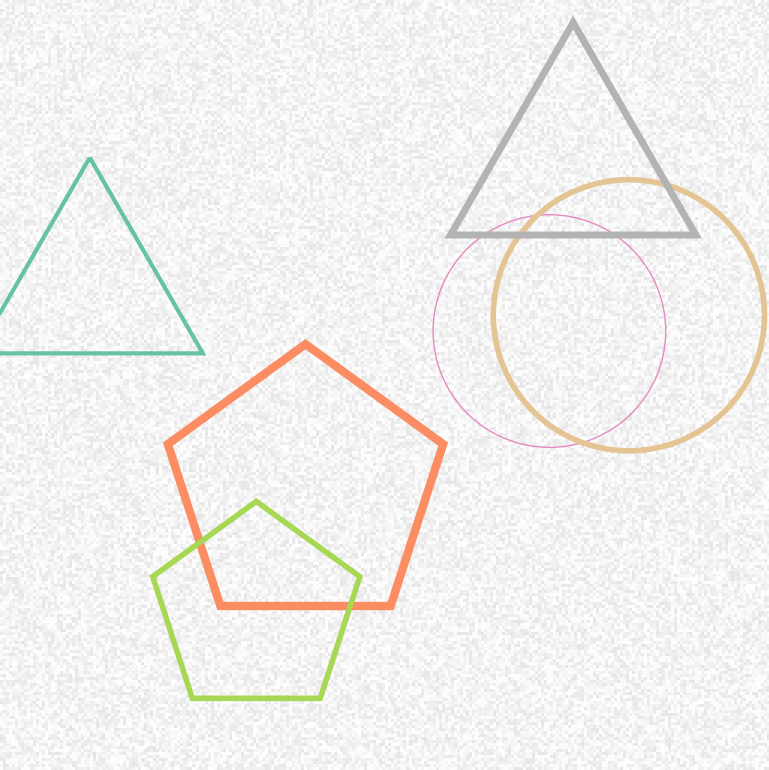[{"shape": "triangle", "thickness": 1.5, "radius": 0.85, "center": [0.117, 0.626]}, {"shape": "pentagon", "thickness": 3, "radius": 0.94, "center": [0.397, 0.365]}, {"shape": "circle", "thickness": 0.5, "radius": 0.76, "center": [0.714, 0.57]}, {"shape": "pentagon", "thickness": 2, "radius": 0.71, "center": [0.333, 0.207]}, {"shape": "circle", "thickness": 2, "radius": 0.88, "center": [0.817, 0.591]}, {"shape": "triangle", "thickness": 2.5, "radius": 0.92, "center": [0.744, 0.787]}]